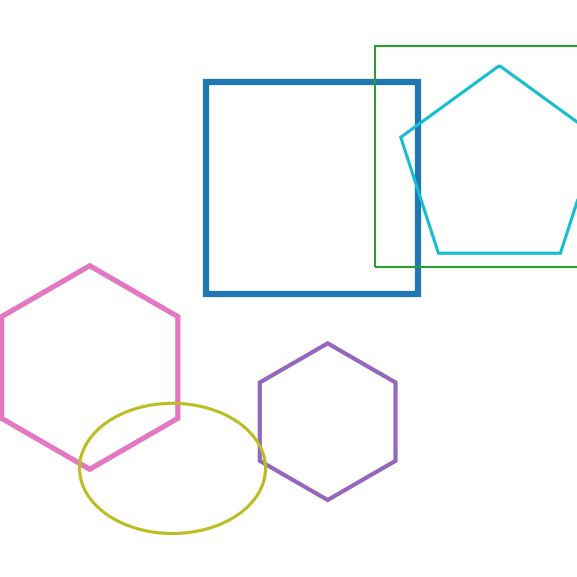[{"shape": "square", "thickness": 3, "radius": 0.92, "center": [0.54, 0.674]}, {"shape": "square", "thickness": 1, "radius": 0.96, "center": [0.84, 0.729]}, {"shape": "hexagon", "thickness": 2, "radius": 0.68, "center": [0.567, 0.269]}, {"shape": "hexagon", "thickness": 2.5, "radius": 0.88, "center": [0.155, 0.363]}, {"shape": "oval", "thickness": 1.5, "radius": 0.81, "center": [0.299, 0.188]}, {"shape": "pentagon", "thickness": 1.5, "radius": 0.9, "center": [0.865, 0.706]}]